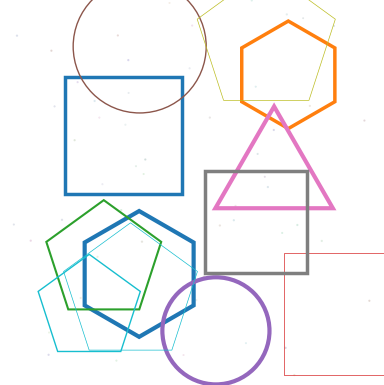[{"shape": "square", "thickness": 2.5, "radius": 0.76, "center": [0.321, 0.647]}, {"shape": "hexagon", "thickness": 3, "radius": 0.82, "center": [0.361, 0.288]}, {"shape": "hexagon", "thickness": 2.5, "radius": 0.7, "center": [0.749, 0.806]}, {"shape": "pentagon", "thickness": 1.5, "radius": 0.78, "center": [0.27, 0.323]}, {"shape": "square", "thickness": 0.5, "radius": 0.8, "center": [0.898, 0.184]}, {"shape": "circle", "thickness": 3, "radius": 0.7, "center": [0.561, 0.141]}, {"shape": "circle", "thickness": 1, "radius": 0.86, "center": [0.363, 0.879]}, {"shape": "triangle", "thickness": 3, "radius": 0.88, "center": [0.712, 0.547]}, {"shape": "square", "thickness": 2.5, "radius": 0.67, "center": [0.665, 0.424]}, {"shape": "pentagon", "thickness": 0.5, "radius": 0.94, "center": [0.692, 0.892]}, {"shape": "pentagon", "thickness": 0.5, "radius": 0.91, "center": [0.339, 0.238]}, {"shape": "pentagon", "thickness": 1, "radius": 0.7, "center": [0.232, 0.2]}]